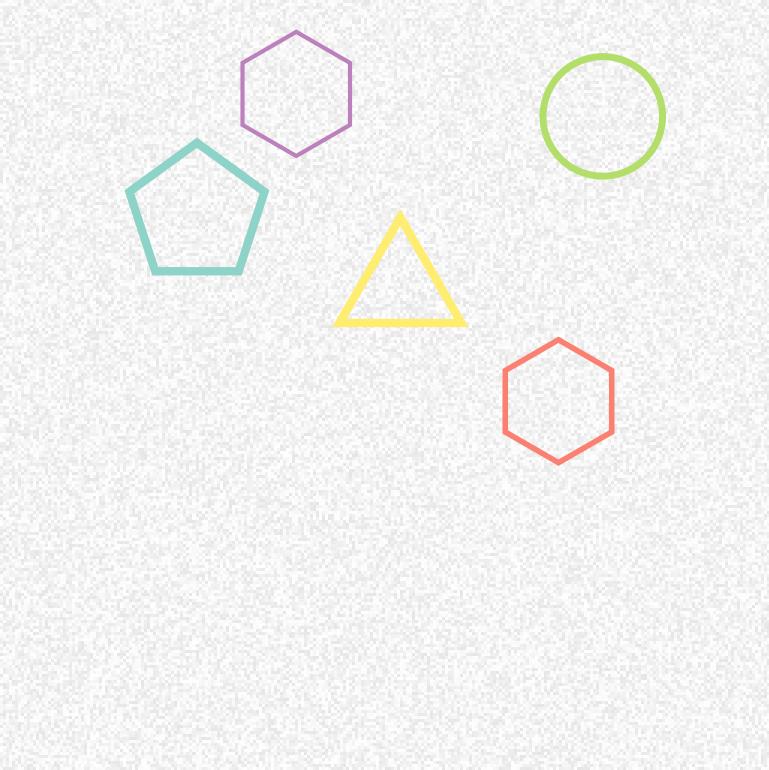[{"shape": "pentagon", "thickness": 3, "radius": 0.46, "center": [0.256, 0.722]}, {"shape": "hexagon", "thickness": 2, "radius": 0.4, "center": [0.725, 0.479]}, {"shape": "circle", "thickness": 2.5, "radius": 0.39, "center": [0.783, 0.849]}, {"shape": "hexagon", "thickness": 1.5, "radius": 0.4, "center": [0.385, 0.878]}, {"shape": "triangle", "thickness": 3, "radius": 0.46, "center": [0.52, 0.626]}]